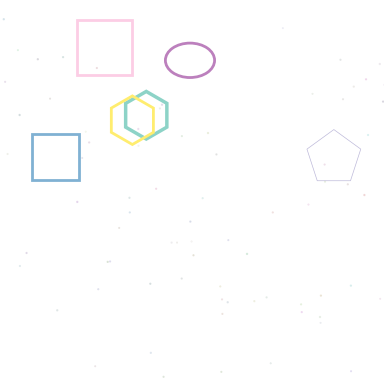[{"shape": "hexagon", "thickness": 2.5, "radius": 0.31, "center": [0.38, 0.701]}, {"shape": "pentagon", "thickness": 0.5, "radius": 0.37, "center": [0.867, 0.59]}, {"shape": "square", "thickness": 2, "radius": 0.3, "center": [0.144, 0.593]}, {"shape": "square", "thickness": 2, "radius": 0.36, "center": [0.273, 0.877]}, {"shape": "oval", "thickness": 2, "radius": 0.32, "center": [0.493, 0.843]}, {"shape": "hexagon", "thickness": 2, "radius": 0.32, "center": [0.344, 0.688]}]